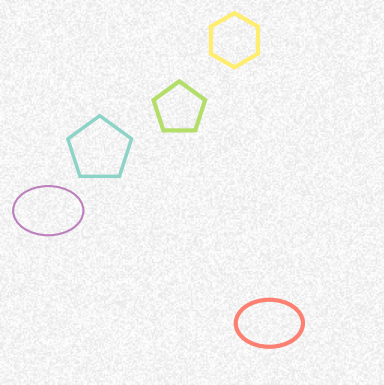[{"shape": "pentagon", "thickness": 2.5, "radius": 0.44, "center": [0.259, 0.612]}, {"shape": "oval", "thickness": 3, "radius": 0.44, "center": [0.7, 0.16]}, {"shape": "pentagon", "thickness": 3, "radius": 0.35, "center": [0.466, 0.718]}, {"shape": "oval", "thickness": 1.5, "radius": 0.46, "center": [0.125, 0.453]}, {"shape": "hexagon", "thickness": 3, "radius": 0.35, "center": [0.609, 0.896]}]